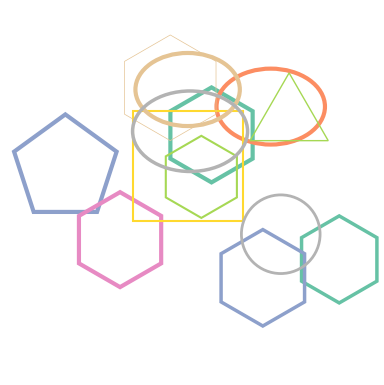[{"shape": "hexagon", "thickness": 3, "radius": 0.62, "center": [0.549, 0.65]}, {"shape": "hexagon", "thickness": 2.5, "radius": 0.56, "center": [0.881, 0.326]}, {"shape": "oval", "thickness": 3, "radius": 0.7, "center": [0.703, 0.723]}, {"shape": "hexagon", "thickness": 2.5, "radius": 0.63, "center": [0.683, 0.278]}, {"shape": "pentagon", "thickness": 3, "radius": 0.7, "center": [0.17, 0.563]}, {"shape": "hexagon", "thickness": 3, "radius": 0.62, "center": [0.312, 0.378]}, {"shape": "hexagon", "thickness": 1.5, "radius": 0.53, "center": [0.523, 0.541]}, {"shape": "triangle", "thickness": 1, "radius": 0.59, "center": [0.751, 0.693]}, {"shape": "square", "thickness": 1.5, "radius": 0.71, "center": [0.489, 0.569]}, {"shape": "oval", "thickness": 3, "radius": 0.68, "center": [0.487, 0.768]}, {"shape": "hexagon", "thickness": 0.5, "radius": 0.69, "center": [0.442, 0.772]}, {"shape": "circle", "thickness": 2, "radius": 0.51, "center": [0.729, 0.392]}, {"shape": "oval", "thickness": 2.5, "radius": 0.75, "center": [0.494, 0.659]}]